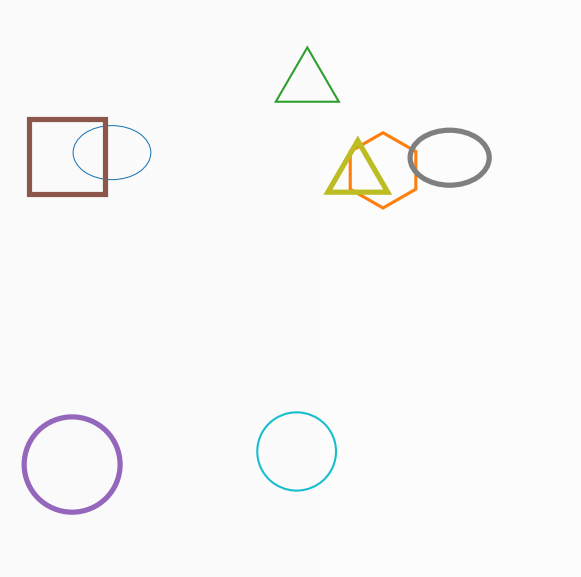[{"shape": "oval", "thickness": 0.5, "radius": 0.33, "center": [0.193, 0.735]}, {"shape": "hexagon", "thickness": 1.5, "radius": 0.33, "center": [0.659, 0.704]}, {"shape": "triangle", "thickness": 1, "radius": 0.31, "center": [0.529, 0.854]}, {"shape": "circle", "thickness": 2.5, "radius": 0.41, "center": [0.124, 0.195]}, {"shape": "square", "thickness": 2.5, "radius": 0.32, "center": [0.116, 0.729]}, {"shape": "oval", "thickness": 2.5, "radius": 0.34, "center": [0.774, 0.726]}, {"shape": "triangle", "thickness": 2.5, "radius": 0.3, "center": [0.616, 0.696]}, {"shape": "circle", "thickness": 1, "radius": 0.34, "center": [0.51, 0.217]}]